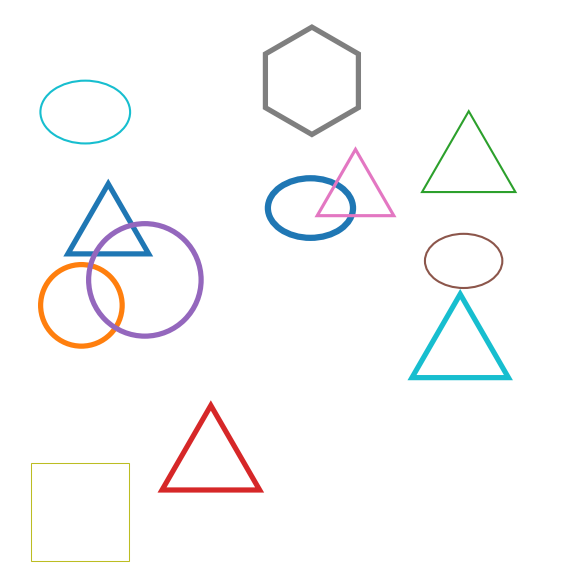[{"shape": "triangle", "thickness": 2.5, "radius": 0.4, "center": [0.187, 0.6]}, {"shape": "oval", "thickness": 3, "radius": 0.37, "center": [0.538, 0.639]}, {"shape": "circle", "thickness": 2.5, "radius": 0.35, "center": [0.141, 0.47]}, {"shape": "triangle", "thickness": 1, "radius": 0.47, "center": [0.812, 0.713]}, {"shape": "triangle", "thickness": 2.5, "radius": 0.49, "center": [0.365, 0.199]}, {"shape": "circle", "thickness": 2.5, "radius": 0.49, "center": [0.251, 0.514]}, {"shape": "oval", "thickness": 1, "radius": 0.34, "center": [0.803, 0.547]}, {"shape": "triangle", "thickness": 1.5, "radius": 0.38, "center": [0.616, 0.664]}, {"shape": "hexagon", "thickness": 2.5, "radius": 0.46, "center": [0.54, 0.859]}, {"shape": "square", "thickness": 0.5, "radius": 0.42, "center": [0.138, 0.113]}, {"shape": "triangle", "thickness": 2.5, "radius": 0.48, "center": [0.797, 0.393]}, {"shape": "oval", "thickness": 1, "radius": 0.39, "center": [0.148, 0.805]}]